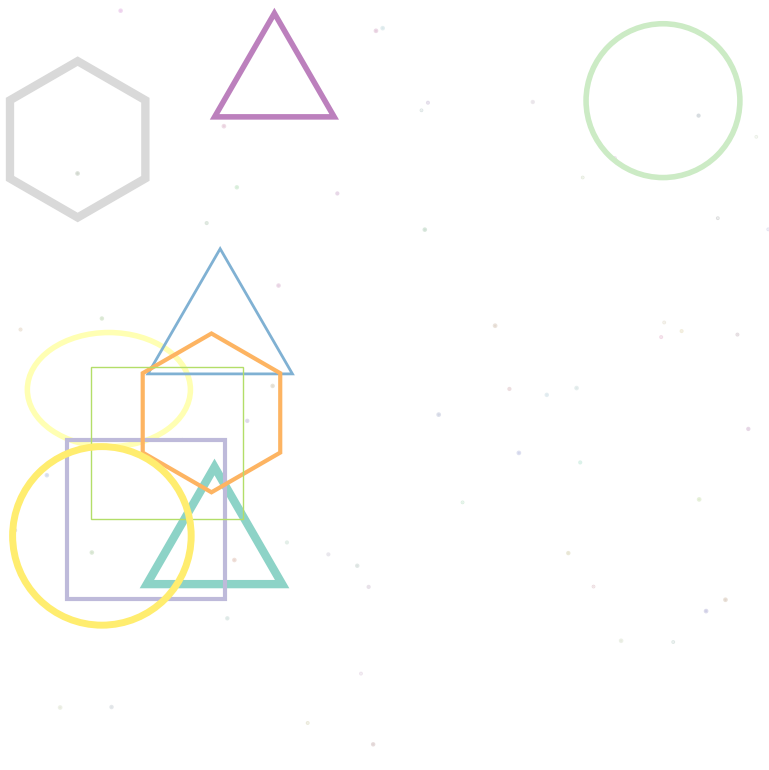[{"shape": "triangle", "thickness": 3, "radius": 0.51, "center": [0.279, 0.292]}, {"shape": "oval", "thickness": 2, "radius": 0.53, "center": [0.141, 0.494]}, {"shape": "square", "thickness": 1.5, "radius": 0.51, "center": [0.19, 0.325]}, {"shape": "triangle", "thickness": 1, "radius": 0.54, "center": [0.286, 0.569]}, {"shape": "hexagon", "thickness": 1.5, "radius": 0.52, "center": [0.275, 0.464]}, {"shape": "square", "thickness": 0.5, "radius": 0.49, "center": [0.217, 0.425]}, {"shape": "hexagon", "thickness": 3, "radius": 0.51, "center": [0.101, 0.819]}, {"shape": "triangle", "thickness": 2, "radius": 0.45, "center": [0.356, 0.893]}, {"shape": "circle", "thickness": 2, "radius": 0.5, "center": [0.861, 0.869]}, {"shape": "circle", "thickness": 2.5, "radius": 0.58, "center": [0.132, 0.304]}]